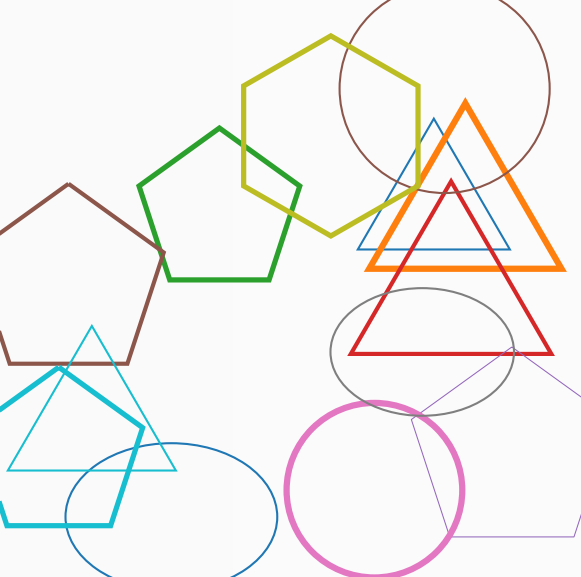[{"shape": "oval", "thickness": 1, "radius": 0.91, "center": [0.295, 0.104]}, {"shape": "triangle", "thickness": 1, "radius": 0.76, "center": [0.746, 0.643]}, {"shape": "triangle", "thickness": 3, "radius": 0.95, "center": [0.801, 0.629]}, {"shape": "pentagon", "thickness": 2.5, "radius": 0.73, "center": [0.377, 0.632]}, {"shape": "triangle", "thickness": 2, "radius": 1.0, "center": [0.776, 0.486]}, {"shape": "pentagon", "thickness": 0.5, "radius": 0.91, "center": [0.881, 0.216]}, {"shape": "pentagon", "thickness": 2, "radius": 0.86, "center": [0.118, 0.509]}, {"shape": "circle", "thickness": 1, "radius": 0.9, "center": [0.765, 0.846]}, {"shape": "circle", "thickness": 3, "radius": 0.76, "center": [0.644, 0.15]}, {"shape": "oval", "thickness": 1, "radius": 0.79, "center": [0.726, 0.39]}, {"shape": "hexagon", "thickness": 2.5, "radius": 0.87, "center": [0.569, 0.764]}, {"shape": "pentagon", "thickness": 2.5, "radius": 0.76, "center": [0.101, 0.212]}, {"shape": "triangle", "thickness": 1, "radius": 0.83, "center": [0.158, 0.268]}]